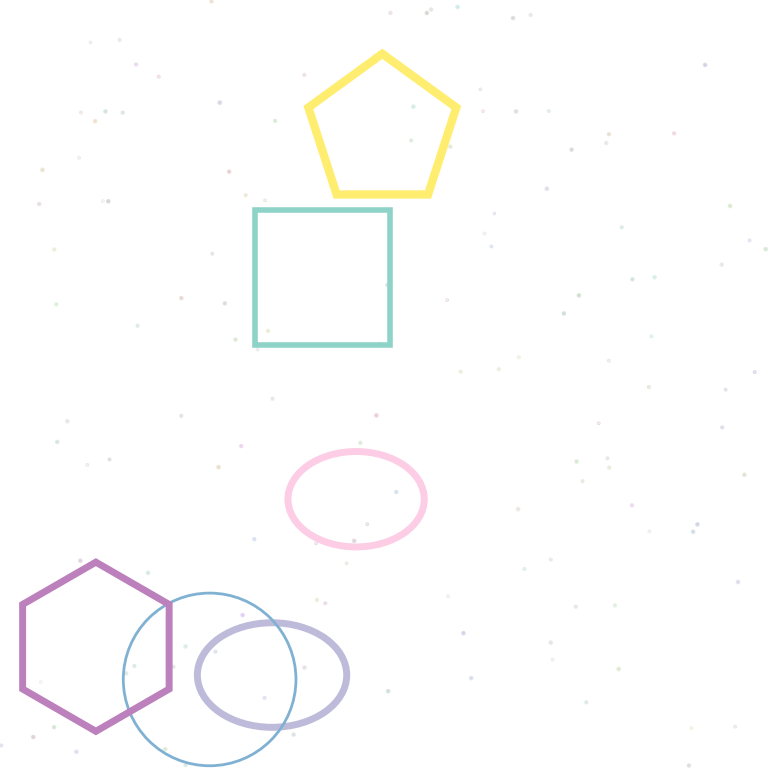[{"shape": "square", "thickness": 2, "radius": 0.44, "center": [0.419, 0.64]}, {"shape": "oval", "thickness": 2.5, "radius": 0.48, "center": [0.353, 0.123]}, {"shape": "circle", "thickness": 1, "radius": 0.56, "center": [0.272, 0.118]}, {"shape": "oval", "thickness": 2.5, "radius": 0.44, "center": [0.462, 0.352]}, {"shape": "hexagon", "thickness": 2.5, "radius": 0.55, "center": [0.125, 0.16]}, {"shape": "pentagon", "thickness": 3, "radius": 0.5, "center": [0.497, 0.829]}]